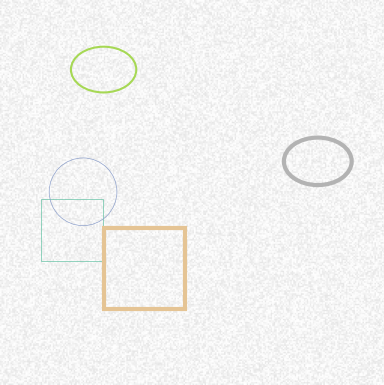[{"shape": "square", "thickness": 0.5, "radius": 0.4, "center": [0.187, 0.404]}, {"shape": "circle", "thickness": 0.5, "radius": 0.44, "center": [0.216, 0.502]}, {"shape": "oval", "thickness": 1.5, "radius": 0.42, "center": [0.269, 0.819]}, {"shape": "square", "thickness": 3, "radius": 0.52, "center": [0.376, 0.303]}, {"shape": "oval", "thickness": 3, "radius": 0.44, "center": [0.825, 0.581]}]